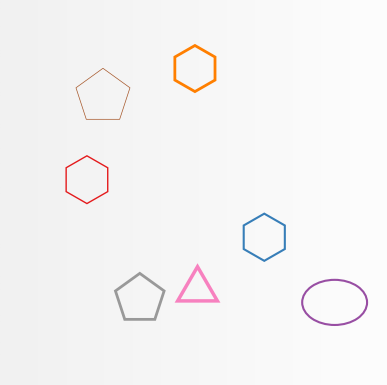[{"shape": "hexagon", "thickness": 1, "radius": 0.31, "center": [0.224, 0.533]}, {"shape": "hexagon", "thickness": 1.5, "radius": 0.31, "center": [0.682, 0.384]}, {"shape": "oval", "thickness": 1.5, "radius": 0.42, "center": [0.864, 0.215]}, {"shape": "hexagon", "thickness": 2, "radius": 0.3, "center": [0.503, 0.822]}, {"shape": "pentagon", "thickness": 0.5, "radius": 0.37, "center": [0.266, 0.749]}, {"shape": "triangle", "thickness": 2.5, "radius": 0.3, "center": [0.51, 0.248]}, {"shape": "pentagon", "thickness": 2, "radius": 0.33, "center": [0.361, 0.224]}]